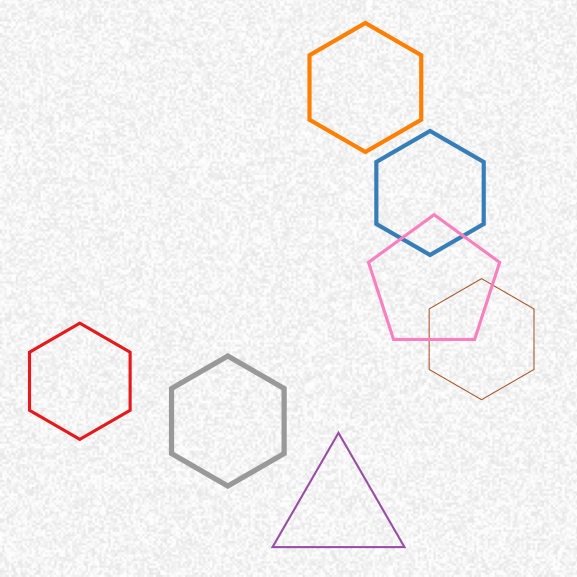[{"shape": "hexagon", "thickness": 1.5, "radius": 0.5, "center": [0.138, 0.339]}, {"shape": "hexagon", "thickness": 2, "radius": 0.54, "center": [0.745, 0.665]}, {"shape": "triangle", "thickness": 1, "radius": 0.66, "center": [0.586, 0.118]}, {"shape": "hexagon", "thickness": 2, "radius": 0.56, "center": [0.633, 0.848]}, {"shape": "hexagon", "thickness": 0.5, "radius": 0.52, "center": [0.834, 0.412]}, {"shape": "pentagon", "thickness": 1.5, "radius": 0.6, "center": [0.752, 0.508]}, {"shape": "hexagon", "thickness": 2.5, "radius": 0.56, "center": [0.395, 0.27]}]